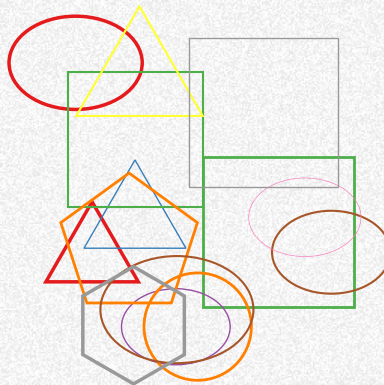[{"shape": "oval", "thickness": 2.5, "radius": 0.86, "center": [0.196, 0.837]}, {"shape": "triangle", "thickness": 2.5, "radius": 0.69, "center": [0.239, 0.337]}, {"shape": "triangle", "thickness": 1, "radius": 0.76, "center": [0.351, 0.432]}, {"shape": "square", "thickness": 2, "radius": 0.98, "center": [0.723, 0.398]}, {"shape": "square", "thickness": 1.5, "radius": 0.88, "center": [0.351, 0.637]}, {"shape": "oval", "thickness": 1, "radius": 0.71, "center": [0.457, 0.151]}, {"shape": "circle", "thickness": 2, "radius": 0.7, "center": [0.513, 0.152]}, {"shape": "pentagon", "thickness": 2, "radius": 0.93, "center": [0.335, 0.364]}, {"shape": "triangle", "thickness": 1.5, "radius": 0.95, "center": [0.362, 0.794]}, {"shape": "oval", "thickness": 1.5, "radius": 0.99, "center": [0.459, 0.196]}, {"shape": "oval", "thickness": 1.5, "radius": 0.77, "center": [0.86, 0.345]}, {"shape": "oval", "thickness": 0.5, "radius": 0.73, "center": [0.792, 0.436]}, {"shape": "hexagon", "thickness": 2.5, "radius": 0.76, "center": [0.347, 0.155]}, {"shape": "square", "thickness": 1, "radius": 0.97, "center": [0.684, 0.707]}]